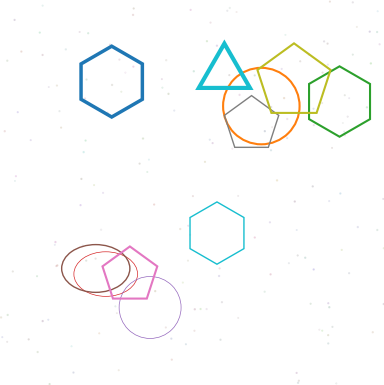[{"shape": "hexagon", "thickness": 2.5, "radius": 0.46, "center": [0.29, 0.788]}, {"shape": "circle", "thickness": 1.5, "radius": 0.5, "center": [0.679, 0.724]}, {"shape": "hexagon", "thickness": 1.5, "radius": 0.46, "center": [0.882, 0.736]}, {"shape": "oval", "thickness": 0.5, "radius": 0.41, "center": [0.275, 0.288]}, {"shape": "circle", "thickness": 0.5, "radius": 0.4, "center": [0.39, 0.201]}, {"shape": "oval", "thickness": 1, "radius": 0.44, "center": [0.249, 0.303]}, {"shape": "pentagon", "thickness": 1.5, "radius": 0.37, "center": [0.337, 0.285]}, {"shape": "pentagon", "thickness": 1, "radius": 0.37, "center": [0.653, 0.677]}, {"shape": "pentagon", "thickness": 1.5, "radius": 0.5, "center": [0.764, 0.788]}, {"shape": "hexagon", "thickness": 1, "radius": 0.4, "center": [0.564, 0.395]}, {"shape": "triangle", "thickness": 3, "radius": 0.38, "center": [0.583, 0.81]}]